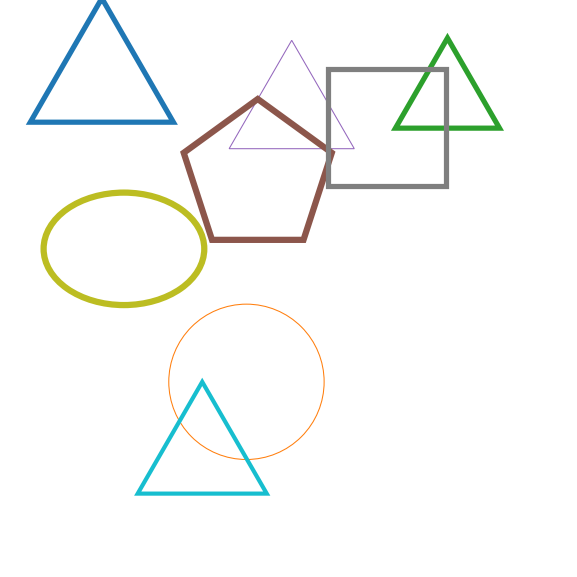[{"shape": "triangle", "thickness": 2.5, "radius": 0.72, "center": [0.176, 0.859]}, {"shape": "circle", "thickness": 0.5, "radius": 0.67, "center": [0.427, 0.338]}, {"shape": "triangle", "thickness": 2.5, "radius": 0.52, "center": [0.775, 0.829]}, {"shape": "triangle", "thickness": 0.5, "radius": 0.63, "center": [0.505, 0.804]}, {"shape": "pentagon", "thickness": 3, "radius": 0.67, "center": [0.446, 0.693]}, {"shape": "square", "thickness": 2.5, "radius": 0.51, "center": [0.67, 0.778]}, {"shape": "oval", "thickness": 3, "radius": 0.7, "center": [0.215, 0.568]}, {"shape": "triangle", "thickness": 2, "radius": 0.65, "center": [0.35, 0.209]}]